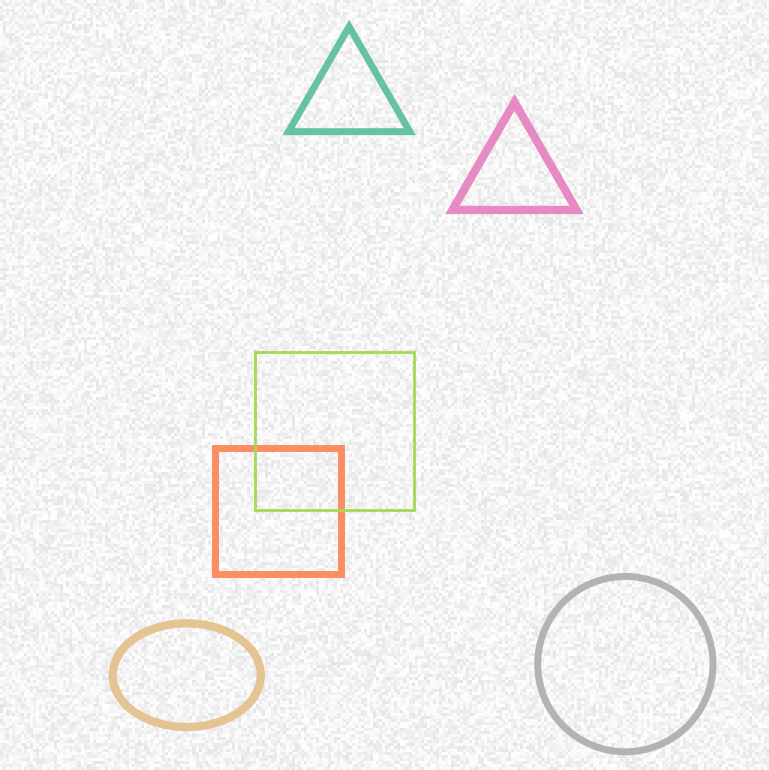[{"shape": "triangle", "thickness": 2.5, "radius": 0.45, "center": [0.453, 0.874]}, {"shape": "square", "thickness": 2.5, "radius": 0.41, "center": [0.362, 0.337]}, {"shape": "triangle", "thickness": 3, "radius": 0.47, "center": [0.668, 0.774]}, {"shape": "square", "thickness": 1, "radius": 0.51, "center": [0.434, 0.44]}, {"shape": "oval", "thickness": 3, "radius": 0.48, "center": [0.243, 0.123]}, {"shape": "circle", "thickness": 2.5, "radius": 0.57, "center": [0.812, 0.138]}]